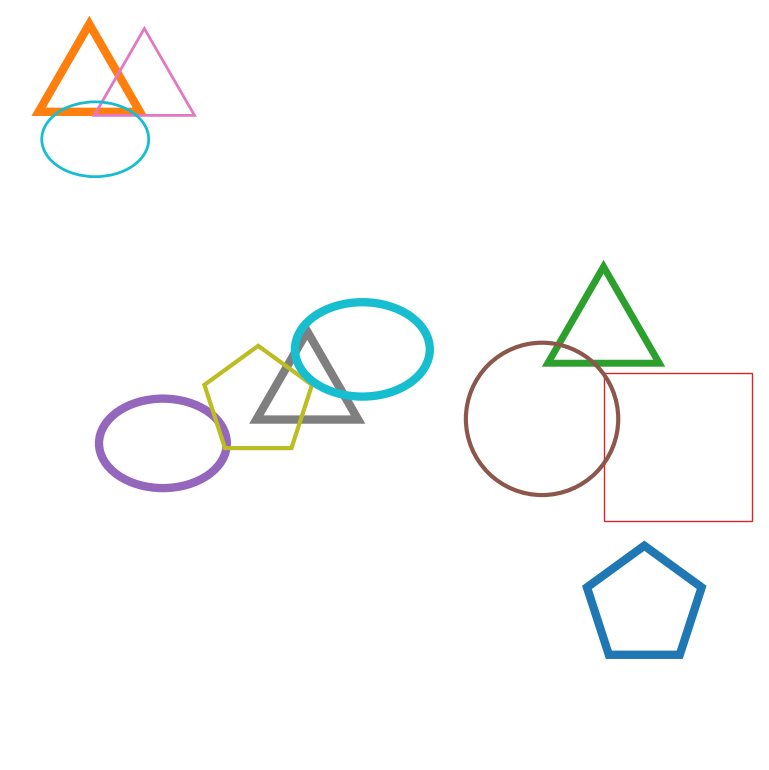[{"shape": "pentagon", "thickness": 3, "radius": 0.39, "center": [0.837, 0.213]}, {"shape": "triangle", "thickness": 3, "radius": 0.38, "center": [0.116, 0.893]}, {"shape": "triangle", "thickness": 2.5, "radius": 0.42, "center": [0.784, 0.57]}, {"shape": "square", "thickness": 0.5, "radius": 0.48, "center": [0.881, 0.42]}, {"shape": "oval", "thickness": 3, "radius": 0.41, "center": [0.212, 0.424]}, {"shape": "circle", "thickness": 1.5, "radius": 0.49, "center": [0.704, 0.456]}, {"shape": "triangle", "thickness": 1, "radius": 0.38, "center": [0.187, 0.888]}, {"shape": "triangle", "thickness": 3, "radius": 0.38, "center": [0.399, 0.493]}, {"shape": "pentagon", "thickness": 1.5, "radius": 0.37, "center": [0.335, 0.477]}, {"shape": "oval", "thickness": 1, "radius": 0.35, "center": [0.124, 0.819]}, {"shape": "oval", "thickness": 3, "radius": 0.44, "center": [0.471, 0.546]}]